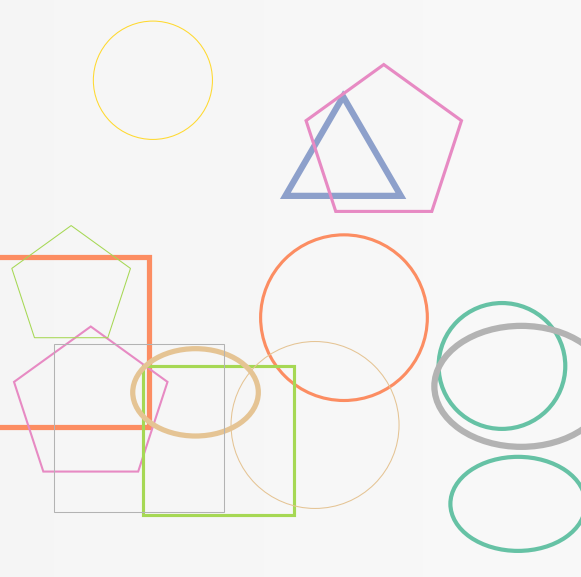[{"shape": "oval", "thickness": 2, "radius": 0.58, "center": [0.891, 0.127]}, {"shape": "circle", "thickness": 2, "radius": 0.54, "center": [0.864, 0.365]}, {"shape": "square", "thickness": 2.5, "radius": 0.74, "center": [0.109, 0.407]}, {"shape": "circle", "thickness": 1.5, "radius": 0.72, "center": [0.592, 0.449]}, {"shape": "triangle", "thickness": 3, "radius": 0.57, "center": [0.59, 0.717]}, {"shape": "pentagon", "thickness": 1.5, "radius": 0.7, "center": [0.66, 0.747]}, {"shape": "pentagon", "thickness": 1, "radius": 0.69, "center": [0.156, 0.295]}, {"shape": "pentagon", "thickness": 0.5, "radius": 0.54, "center": [0.122, 0.501]}, {"shape": "square", "thickness": 1.5, "radius": 0.65, "center": [0.376, 0.236]}, {"shape": "circle", "thickness": 0.5, "radius": 0.51, "center": [0.263, 0.86]}, {"shape": "circle", "thickness": 0.5, "radius": 0.72, "center": [0.542, 0.263]}, {"shape": "oval", "thickness": 2.5, "radius": 0.54, "center": [0.336, 0.32]}, {"shape": "square", "thickness": 0.5, "radius": 0.73, "center": [0.239, 0.258]}, {"shape": "oval", "thickness": 3, "radius": 0.75, "center": [0.897, 0.33]}]